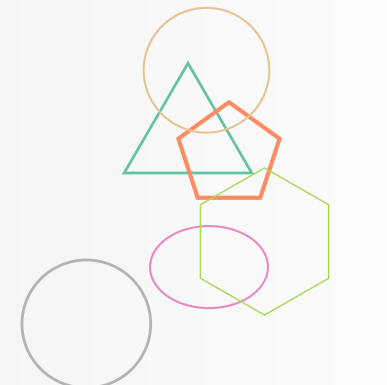[{"shape": "triangle", "thickness": 2, "radius": 0.95, "center": [0.485, 0.646]}, {"shape": "pentagon", "thickness": 3, "radius": 0.69, "center": [0.591, 0.597]}, {"shape": "oval", "thickness": 1.5, "radius": 0.76, "center": [0.539, 0.306]}, {"shape": "hexagon", "thickness": 1, "radius": 0.96, "center": [0.683, 0.373]}, {"shape": "circle", "thickness": 1.5, "radius": 0.81, "center": [0.533, 0.818]}, {"shape": "circle", "thickness": 2, "radius": 0.83, "center": [0.223, 0.159]}]